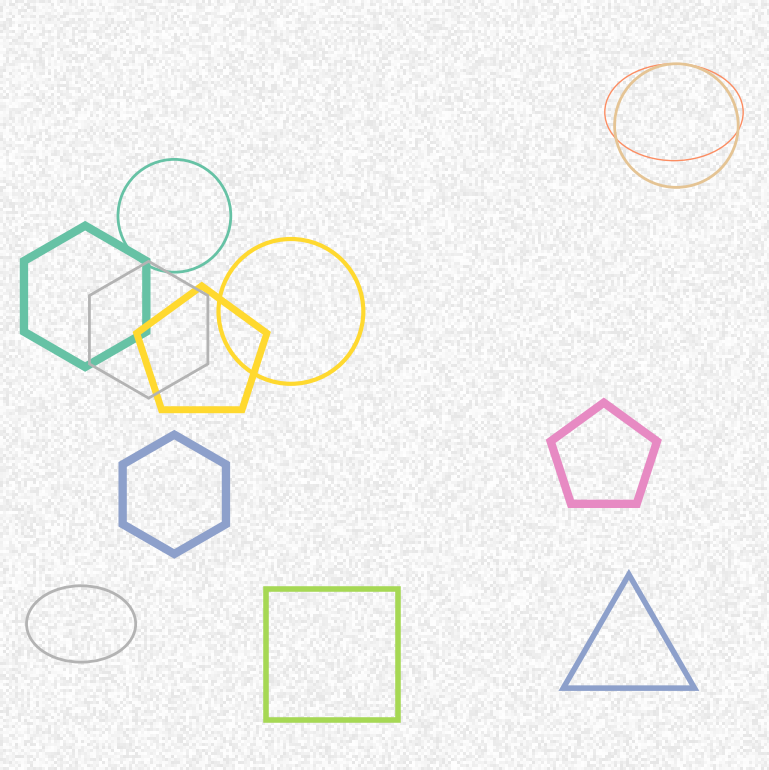[{"shape": "circle", "thickness": 1, "radius": 0.37, "center": [0.226, 0.72]}, {"shape": "hexagon", "thickness": 3, "radius": 0.46, "center": [0.111, 0.615]}, {"shape": "oval", "thickness": 0.5, "radius": 0.45, "center": [0.875, 0.854]}, {"shape": "triangle", "thickness": 2, "radius": 0.49, "center": [0.817, 0.156]}, {"shape": "hexagon", "thickness": 3, "radius": 0.39, "center": [0.226, 0.358]}, {"shape": "pentagon", "thickness": 3, "radius": 0.36, "center": [0.784, 0.404]}, {"shape": "square", "thickness": 2, "radius": 0.43, "center": [0.431, 0.15]}, {"shape": "pentagon", "thickness": 2.5, "radius": 0.44, "center": [0.262, 0.54]}, {"shape": "circle", "thickness": 1.5, "radius": 0.47, "center": [0.378, 0.596]}, {"shape": "circle", "thickness": 1, "radius": 0.4, "center": [0.878, 0.837]}, {"shape": "hexagon", "thickness": 1, "radius": 0.44, "center": [0.193, 0.572]}, {"shape": "oval", "thickness": 1, "radius": 0.35, "center": [0.105, 0.19]}]